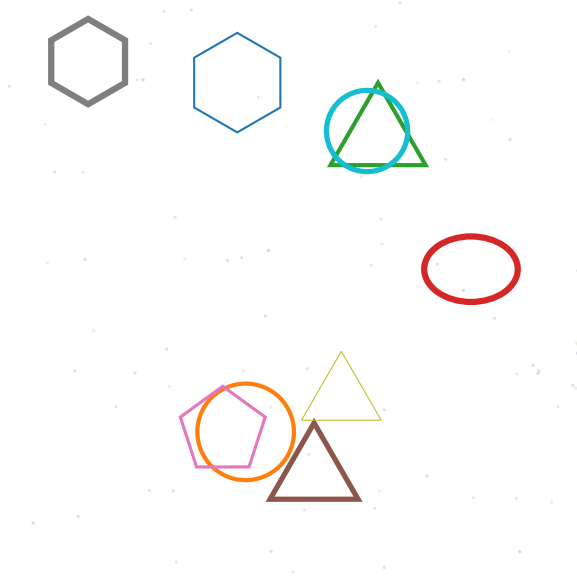[{"shape": "hexagon", "thickness": 1, "radius": 0.43, "center": [0.411, 0.856]}, {"shape": "circle", "thickness": 2, "radius": 0.42, "center": [0.425, 0.251]}, {"shape": "triangle", "thickness": 2, "radius": 0.48, "center": [0.655, 0.761]}, {"shape": "oval", "thickness": 3, "radius": 0.41, "center": [0.816, 0.533]}, {"shape": "triangle", "thickness": 2.5, "radius": 0.44, "center": [0.544, 0.179]}, {"shape": "pentagon", "thickness": 1.5, "radius": 0.39, "center": [0.386, 0.253]}, {"shape": "hexagon", "thickness": 3, "radius": 0.37, "center": [0.153, 0.892]}, {"shape": "triangle", "thickness": 0.5, "radius": 0.4, "center": [0.591, 0.311]}, {"shape": "circle", "thickness": 2.5, "radius": 0.35, "center": [0.636, 0.772]}]